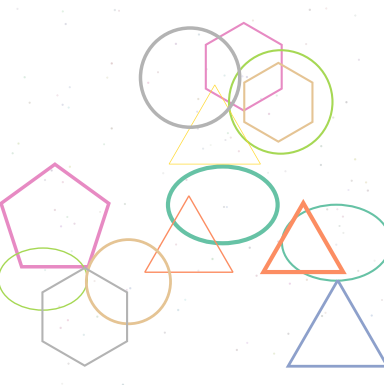[{"shape": "oval", "thickness": 3, "radius": 0.71, "center": [0.579, 0.468]}, {"shape": "oval", "thickness": 1.5, "radius": 0.7, "center": [0.873, 0.37]}, {"shape": "triangle", "thickness": 3, "radius": 0.6, "center": [0.788, 0.353]}, {"shape": "triangle", "thickness": 1, "radius": 0.66, "center": [0.491, 0.359]}, {"shape": "triangle", "thickness": 2, "radius": 0.74, "center": [0.877, 0.123]}, {"shape": "pentagon", "thickness": 2.5, "radius": 0.74, "center": [0.143, 0.426]}, {"shape": "hexagon", "thickness": 1.5, "radius": 0.57, "center": [0.633, 0.827]}, {"shape": "oval", "thickness": 1, "radius": 0.58, "center": [0.111, 0.275]}, {"shape": "circle", "thickness": 1.5, "radius": 0.67, "center": [0.729, 0.735]}, {"shape": "triangle", "thickness": 0.5, "radius": 0.69, "center": [0.558, 0.642]}, {"shape": "circle", "thickness": 2, "radius": 0.55, "center": [0.334, 0.268]}, {"shape": "hexagon", "thickness": 1.5, "radius": 0.51, "center": [0.723, 0.734]}, {"shape": "circle", "thickness": 2.5, "radius": 0.64, "center": [0.494, 0.798]}, {"shape": "hexagon", "thickness": 1.5, "radius": 0.63, "center": [0.22, 0.177]}]